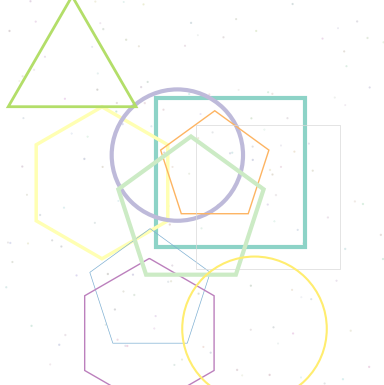[{"shape": "square", "thickness": 3, "radius": 0.97, "center": [0.599, 0.553]}, {"shape": "hexagon", "thickness": 2.5, "radius": 0.99, "center": [0.265, 0.525]}, {"shape": "circle", "thickness": 3, "radius": 0.85, "center": [0.461, 0.597]}, {"shape": "pentagon", "thickness": 0.5, "radius": 0.82, "center": [0.39, 0.242]}, {"shape": "pentagon", "thickness": 1, "radius": 0.74, "center": [0.558, 0.564]}, {"shape": "triangle", "thickness": 2, "radius": 0.96, "center": [0.187, 0.819]}, {"shape": "square", "thickness": 0.5, "radius": 0.93, "center": [0.696, 0.489]}, {"shape": "hexagon", "thickness": 1, "radius": 0.97, "center": [0.388, 0.135]}, {"shape": "pentagon", "thickness": 3, "radius": 0.99, "center": [0.496, 0.447]}, {"shape": "circle", "thickness": 1.5, "radius": 0.94, "center": [0.661, 0.146]}]